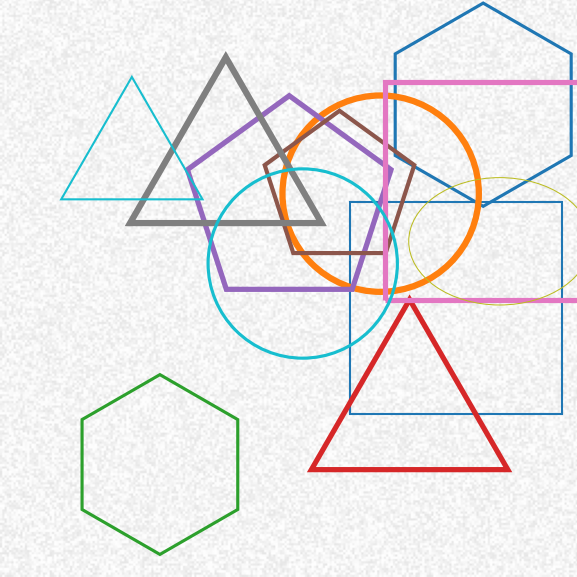[{"shape": "hexagon", "thickness": 1.5, "radius": 0.88, "center": [0.837, 0.818]}, {"shape": "square", "thickness": 1, "radius": 0.92, "center": [0.79, 0.465]}, {"shape": "circle", "thickness": 3, "radius": 0.85, "center": [0.659, 0.664]}, {"shape": "hexagon", "thickness": 1.5, "radius": 0.78, "center": [0.277, 0.195]}, {"shape": "triangle", "thickness": 2.5, "radius": 0.98, "center": [0.709, 0.284]}, {"shape": "pentagon", "thickness": 2.5, "radius": 0.93, "center": [0.501, 0.648]}, {"shape": "pentagon", "thickness": 2, "radius": 0.68, "center": [0.588, 0.671]}, {"shape": "square", "thickness": 2.5, "radius": 0.94, "center": [0.856, 0.669]}, {"shape": "triangle", "thickness": 3, "radius": 0.96, "center": [0.391, 0.709]}, {"shape": "oval", "thickness": 0.5, "radius": 0.79, "center": [0.865, 0.581]}, {"shape": "triangle", "thickness": 1, "radius": 0.71, "center": [0.228, 0.725]}, {"shape": "circle", "thickness": 1.5, "radius": 0.82, "center": [0.524, 0.543]}]